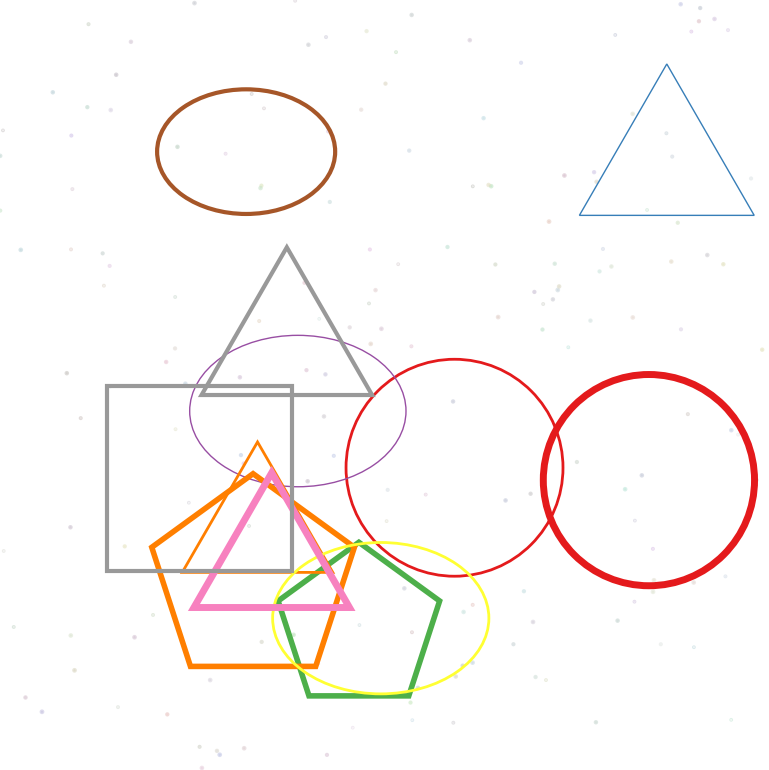[{"shape": "circle", "thickness": 1, "radius": 0.7, "center": [0.59, 0.393]}, {"shape": "circle", "thickness": 2.5, "radius": 0.69, "center": [0.843, 0.376]}, {"shape": "triangle", "thickness": 0.5, "radius": 0.66, "center": [0.866, 0.786]}, {"shape": "pentagon", "thickness": 2, "radius": 0.55, "center": [0.466, 0.185]}, {"shape": "oval", "thickness": 0.5, "radius": 0.7, "center": [0.387, 0.466]}, {"shape": "pentagon", "thickness": 2, "radius": 0.69, "center": [0.329, 0.246]}, {"shape": "triangle", "thickness": 1, "radius": 0.56, "center": [0.334, 0.313]}, {"shape": "oval", "thickness": 1, "radius": 0.7, "center": [0.494, 0.197]}, {"shape": "oval", "thickness": 1.5, "radius": 0.58, "center": [0.32, 0.803]}, {"shape": "triangle", "thickness": 2.5, "radius": 0.58, "center": [0.353, 0.269]}, {"shape": "triangle", "thickness": 1.5, "radius": 0.64, "center": [0.372, 0.551]}, {"shape": "square", "thickness": 1.5, "radius": 0.6, "center": [0.259, 0.379]}]